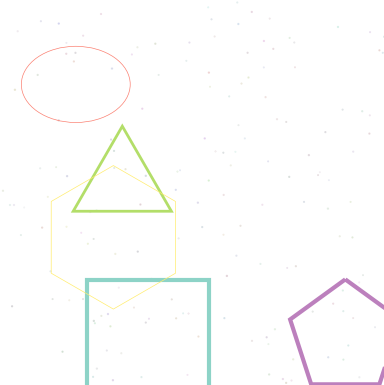[{"shape": "square", "thickness": 3, "radius": 0.79, "center": [0.384, 0.114]}, {"shape": "oval", "thickness": 0.5, "radius": 0.71, "center": [0.197, 0.781]}, {"shape": "triangle", "thickness": 2, "radius": 0.74, "center": [0.318, 0.525]}, {"shape": "pentagon", "thickness": 3, "radius": 0.75, "center": [0.897, 0.124]}, {"shape": "hexagon", "thickness": 0.5, "radius": 0.93, "center": [0.294, 0.384]}]